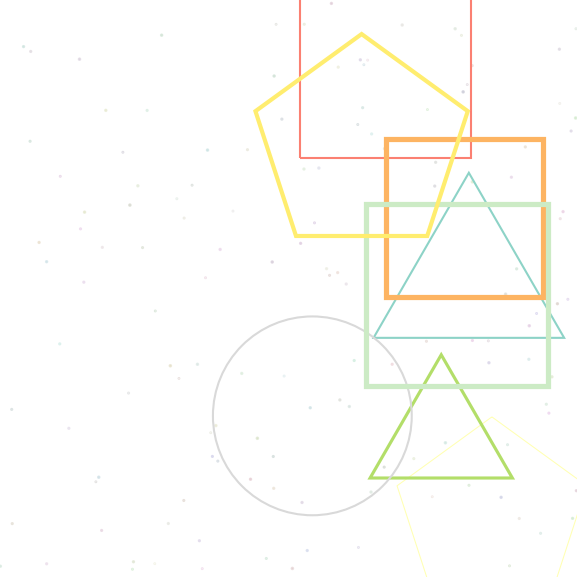[{"shape": "triangle", "thickness": 1, "radius": 0.95, "center": [0.812, 0.509]}, {"shape": "pentagon", "thickness": 0.5, "radius": 0.86, "center": [0.852, 0.105]}, {"shape": "square", "thickness": 1, "radius": 0.74, "center": [0.668, 0.874]}, {"shape": "square", "thickness": 2.5, "radius": 0.68, "center": [0.804, 0.622]}, {"shape": "triangle", "thickness": 1.5, "radius": 0.71, "center": [0.764, 0.243]}, {"shape": "circle", "thickness": 1, "radius": 0.86, "center": [0.541, 0.279]}, {"shape": "square", "thickness": 2.5, "radius": 0.79, "center": [0.791, 0.489]}, {"shape": "pentagon", "thickness": 2, "radius": 0.97, "center": [0.626, 0.747]}]